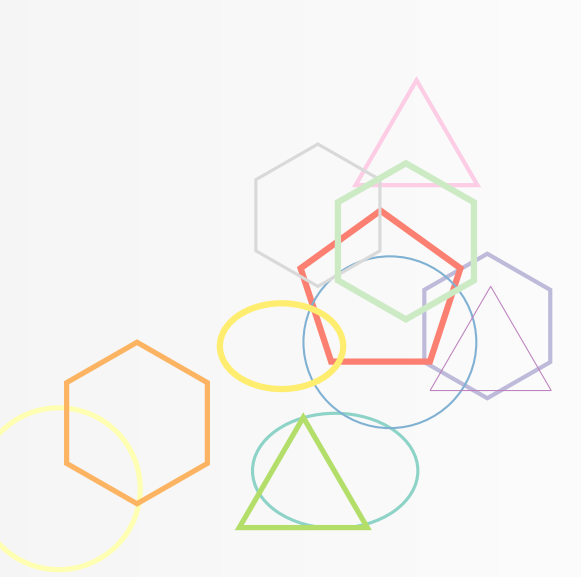[{"shape": "oval", "thickness": 1.5, "radius": 0.71, "center": [0.577, 0.184]}, {"shape": "circle", "thickness": 2.5, "radius": 0.7, "center": [0.101, 0.153]}, {"shape": "hexagon", "thickness": 2, "radius": 0.63, "center": [0.838, 0.435]}, {"shape": "pentagon", "thickness": 3, "radius": 0.72, "center": [0.655, 0.49]}, {"shape": "circle", "thickness": 1, "radius": 0.74, "center": [0.671, 0.407]}, {"shape": "hexagon", "thickness": 2.5, "radius": 0.7, "center": [0.236, 0.267]}, {"shape": "triangle", "thickness": 2.5, "radius": 0.64, "center": [0.522, 0.149]}, {"shape": "triangle", "thickness": 2, "radius": 0.61, "center": [0.717, 0.739]}, {"shape": "hexagon", "thickness": 1.5, "radius": 0.62, "center": [0.547, 0.626]}, {"shape": "triangle", "thickness": 0.5, "radius": 0.6, "center": [0.844, 0.383]}, {"shape": "hexagon", "thickness": 3, "radius": 0.68, "center": [0.698, 0.581]}, {"shape": "oval", "thickness": 3, "radius": 0.53, "center": [0.484, 0.4]}]